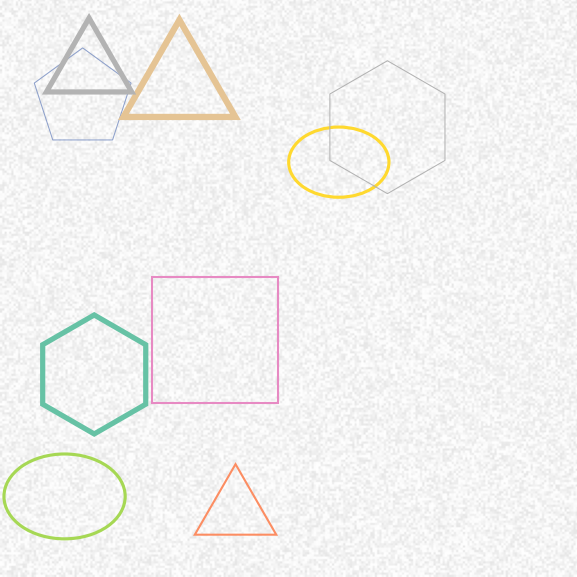[{"shape": "hexagon", "thickness": 2.5, "radius": 0.52, "center": [0.163, 0.351]}, {"shape": "triangle", "thickness": 1, "radius": 0.41, "center": [0.408, 0.114]}, {"shape": "pentagon", "thickness": 0.5, "radius": 0.44, "center": [0.143, 0.828]}, {"shape": "square", "thickness": 1, "radius": 0.54, "center": [0.373, 0.41]}, {"shape": "oval", "thickness": 1.5, "radius": 0.52, "center": [0.112, 0.14]}, {"shape": "oval", "thickness": 1.5, "radius": 0.43, "center": [0.587, 0.718]}, {"shape": "triangle", "thickness": 3, "radius": 0.56, "center": [0.311, 0.853]}, {"shape": "triangle", "thickness": 2.5, "radius": 0.43, "center": [0.154, 0.883]}, {"shape": "hexagon", "thickness": 0.5, "radius": 0.58, "center": [0.671, 0.779]}]